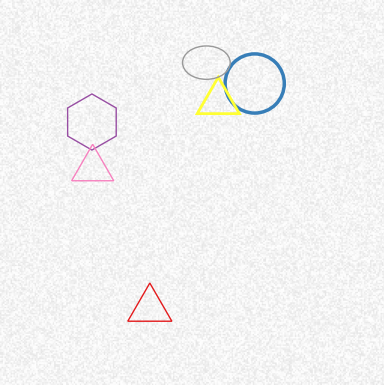[{"shape": "triangle", "thickness": 1, "radius": 0.33, "center": [0.389, 0.199]}, {"shape": "circle", "thickness": 2.5, "radius": 0.38, "center": [0.662, 0.783]}, {"shape": "hexagon", "thickness": 1, "radius": 0.36, "center": [0.239, 0.683]}, {"shape": "triangle", "thickness": 2, "radius": 0.32, "center": [0.567, 0.736]}, {"shape": "triangle", "thickness": 1, "radius": 0.32, "center": [0.241, 0.562]}, {"shape": "oval", "thickness": 1, "radius": 0.31, "center": [0.536, 0.837]}]